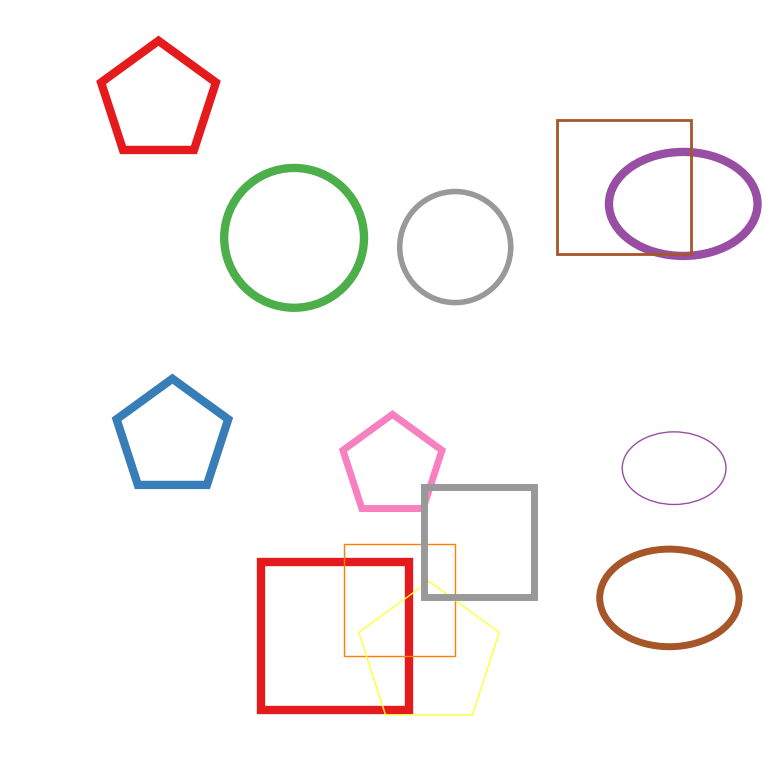[{"shape": "pentagon", "thickness": 3, "radius": 0.39, "center": [0.206, 0.869]}, {"shape": "square", "thickness": 3, "radius": 0.48, "center": [0.435, 0.174]}, {"shape": "pentagon", "thickness": 3, "radius": 0.38, "center": [0.224, 0.432]}, {"shape": "circle", "thickness": 3, "radius": 0.45, "center": [0.382, 0.691]}, {"shape": "oval", "thickness": 3, "radius": 0.48, "center": [0.887, 0.735]}, {"shape": "oval", "thickness": 0.5, "radius": 0.34, "center": [0.875, 0.392]}, {"shape": "square", "thickness": 0.5, "radius": 0.36, "center": [0.519, 0.221]}, {"shape": "pentagon", "thickness": 0.5, "radius": 0.48, "center": [0.557, 0.149]}, {"shape": "square", "thickness": 1, "radius": 0.44, "center": [0.81, 0.757]}, {"shape": "oval", "thickness": 2.5, "radius": 0.45, "center": [0.869, 0.223]}, {"shape": "pentagon", "thickness": 2.5, "radius": 0.34, "center": [0.51, 0.394]}, {"shape": "circle", "thickness": 2, "radius": 0.36, "center": [0.591, 0.679]}, {"shape": "square", "thickness": 2.5, "radius": 0.36, "center": [0.622, 0.297]}]